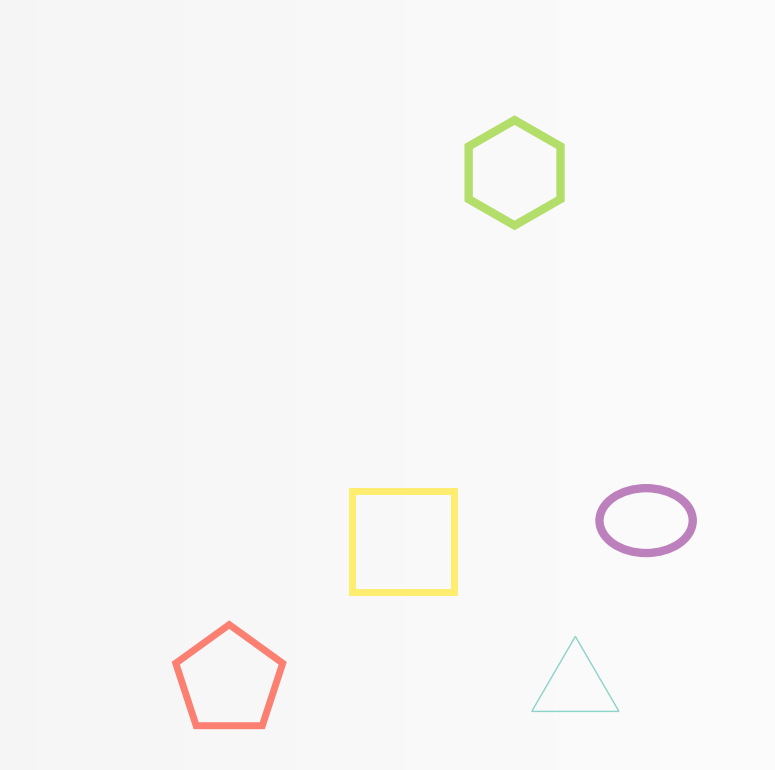[{"shape": "triangle", "thickness": 0.5, "radius": 0.32, "center": [0.742, 0.109]}, {"shape": "pentagon", "thickness": 2.5, "radius": 0.36, "center": [0.296, 0.116]}, {"shape": "hexagon", "thickness": 3, "radius": 0.34, "center": [0.664, 0.776]}, {"shape": "oval", "thickness": 3, "radius": 0.3, "center": [0.834, 0.324]}, {"shape": "square", "thickness": 2.5, "radius": 0.33, "center": [0.52, 0.297]}]